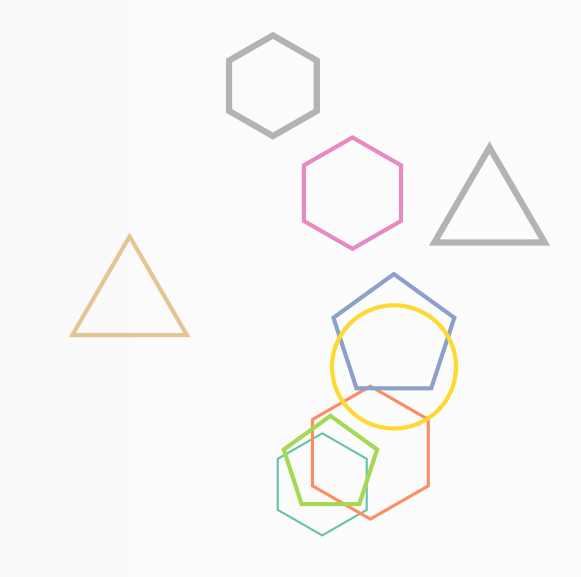[{"shape": "hexagon", "thickness": 1, "radius": 0.44, "center": [0.554, 0.16]}, {"shape": "hexagon", "thickness": 1.5, "radius": 0.58, "center": [0.637, 0.215]}, {"shape": "pentagon", "thickness": 2, "radius": 0.55, "center": [0.678, 0.415]}, {"shape": "hexagon", "thickness": 2, "radius": 0.48, "center": [0.606, 0.665]}, {"shape": "pentagon", "thickness": 2, "radius": 0.42, "center": [0.569, 0.195]}, {"shape": "circle", "thickness": 2, "radius": 0.53, "center": [0.678, 0.364]}, {"shape": "triangle", "thickness": 2, "radius": 0.57, "center": [0.223, 0.476]}, {"shape": "triangle", "thickness": 3, "radius": 0.55, "center": [0.842, 0.634]}, {"shape": "hexagon", "thickness": 3, "radius": 0.44, "center": [0.47, 0.851]}]